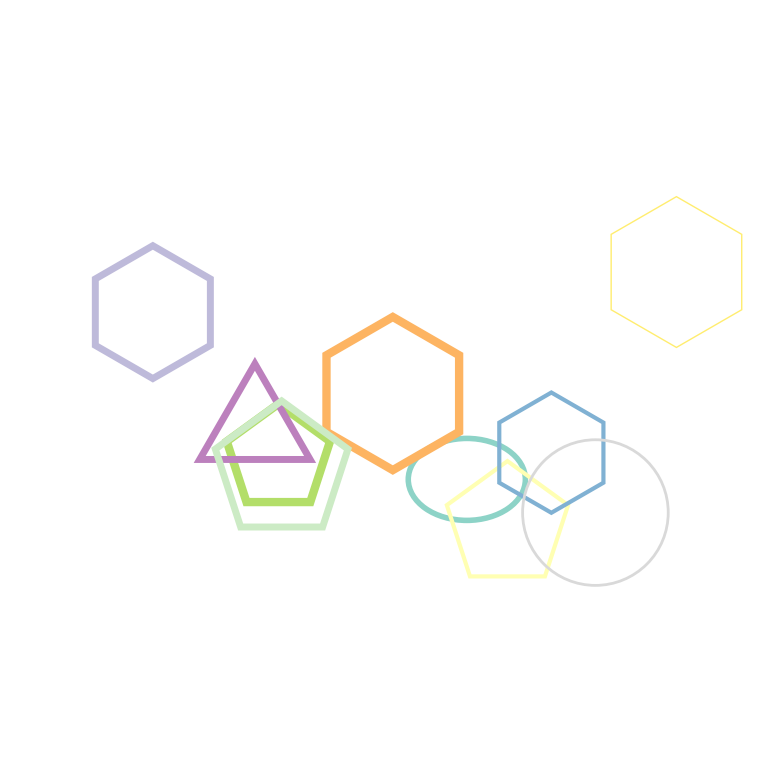[{"shape": "oval", "thickness": 2, "radius": 0.38, "center": [0.606, 0.377]}, {"shape": "pentagon", "thickness": 1.5, "radius": 0.41, "center": [0.659, 0.318]}, {"shape": "hexagon", "thickness": 2.5, "radius": 0.43, "center": [0.199, 0.595]}, {"shape": "hexagon", "thickness": 1.5, "radius": 0.39, "center": [0.716, 0.412]}, {"shape": "hexagon", "thickness": 3, "radius": 0.5, "center": [0.51, 0.489]}, {"shape": "pentagon", "thickness": 3, "radius": 0.35, "center": [0.362, 0.405]}, {"shape": "circle", "thickness": 1, "radius": 0.47, "center": [0.773, 0.334]}, {"shape": "triangle", "thickness": 2.5, "radius": 0.41, "center": [0.331, 0.445]}, {"shape": "pentagon", "thickness": 2.5, "radius": 0.45, "center": [0.366, 0.389]}, {"shape": "hexagon", "thickness": 0.5, "radius": 0.49, "center": [0.878, 0.647]}]